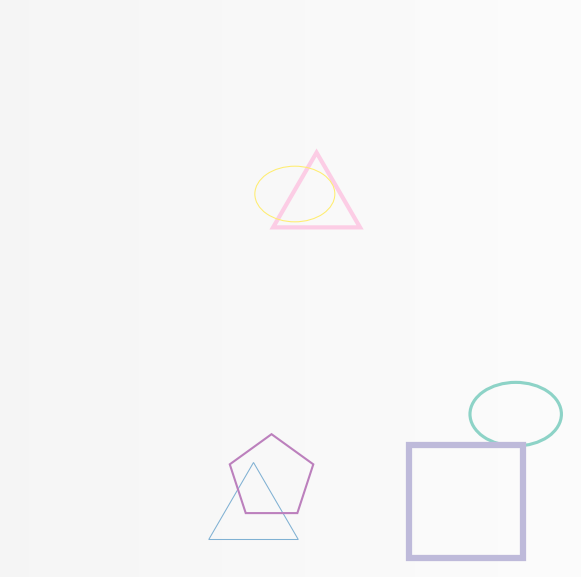[{"shape": "oval", "thickness": 1.5, "radius": 0.39, "center": [0.887, 0.282]}, {"shape": "square", "thickness": 3, "radius": 0.49, "center": [0.801, 0.13]}, {"shape": "triangle", "thickness": 0.5, "radius": 0.44, "center": [0.436, 0.109]}, {"shape": "triangle", "thickness": 2, "radius": 0.43, "center": [0.545, 0.649]}, {"shape": "pentagon", "thickness": 1, "radius": 0.38, "center": [0.467, 0.172]}, {"shape": "oval", "thickness": 0.5, "radius": 0.34, "center": [0.507, 0.663]}]